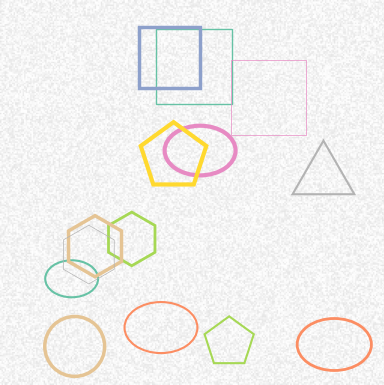[{"shape": "oval", "thickness": 1.5, "radius": 0.34, "center": [0.186, 0.276]}, {"shape": "square", "thickness": 1, "radius": 0.49, "center": [0.503, 0.827]}, {"shape": "oval", "thickness": 1.5, "radius": 0.47, "center": [0.418, 0.149]}, {"shape": "oval", "thickness": 2, "radius": 0.48, "center": [0.868, 0.105]}, {"shape": "square", "thickness": 2.5, "radius": 0.39, "center": [0.441, 0.851]}, {"shape": "square", "thickness": 0.5, "radius": 0.49, "center": [0.697, 0.747]}, {"shape": "oval", "thickness": 3, "radius": 0.46, "center": [0.52, 0.609]}, {"shape": "pentagon", "thickness": 1.5, "radius": 0.34, "center": [0.595, 0.111]}, {"shape": "hexagon", "thickness": 2, "radius": 0.35, "center": [0.342, 0.379]}, {"shape": "pentagon", "thickness": 3, "radius": 0.45, "center": [0.451, 0.593]}, {"shape": "hexagon", "thickness": 2.5, "radius": 0.4, "center": [0.247, 0.36]}, {"shape": "circle", "thickness": 2.5, "radius": 0.39, "center": [0.194, 0.1]}, {"shape": "hexagon", "thickness": 0.5, "radius": 0.38, "center": [0.231, 0.339]}, {"shape": "triangle", "thickness": 1.5, "radius": 0.46, "center": [0.84, 0.542]}]